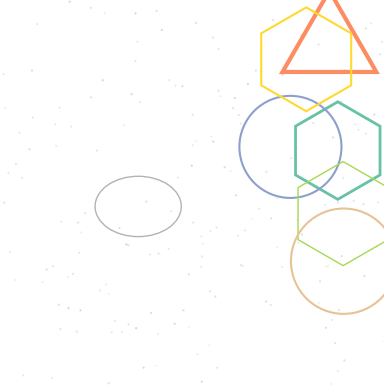[{"shape": "hexagon", "thickness": 2, "radius": 0.63, "center": [0.877, 0.609]}, {"shape": "triangle", "thickness": 3, "radius": 0.7, "center": [0.856, 0.883]}, {"shape": "circle", "thickness": 1.5, "radius": 0.66, "center": [0.754, 0.618]}, {"shape": "hexagon", "thickness": 1, "radius": 0.68, "center": [0.891, 0.445]}, {"shape": "hexagon", "thickness": 1.5, "radius": 0.67, "center": [0.795, 0.846]}, {"shape": "circle", "thickness": 1.5, "radius": 0.68, "center": [0.893, 0.322]}, {"shape": "oval", "thickness": 1, "radius": 0.56, "center": [0.359, 0.464]}]